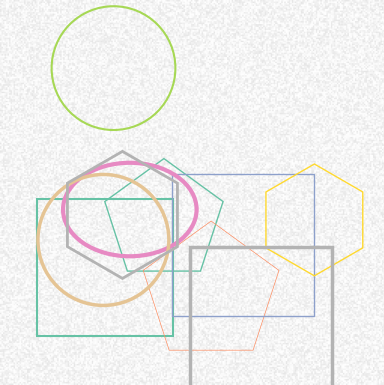[{"shape": "pentagon", "thickness": 1, "radius": 0.81, "center": [0.426, 0.427]}, {"shape": "square", "thickness": 1.5, "radius": 0.89, "center": [0.273, 0.306]}, {"shape": "pentagon", "thickness": 0.5, "radius": 0.93, "center": [0.548, 0.24]}, {"shape": "square", "thickness": 1, "radius": 0.92, "center": [0.631, 0.363]}, {"shape": "oval", "thickness": 3, "radius": 0.87, "center": [0.337, 0.456]}, {"shape": "circle", "thickness": 1.5, "radius": 0.8, "center": [0.295, 0.823]}, {"shape": "hexagon", "thickness": 1, "radius": 0.73, "center": [0.817, 0.429]}, {"shape": "circle", "thickness": 2.5, "radius": 0.85, "center": [0.269, 0.377]}, {"shape": "square", "thickness": 2.5, "radius": 0.92, "center": [0.679, 0.175]}, {"shape": "hexagon", "thickness": 2, "radius": 0.82, "center": [0.318, 0.442]}]